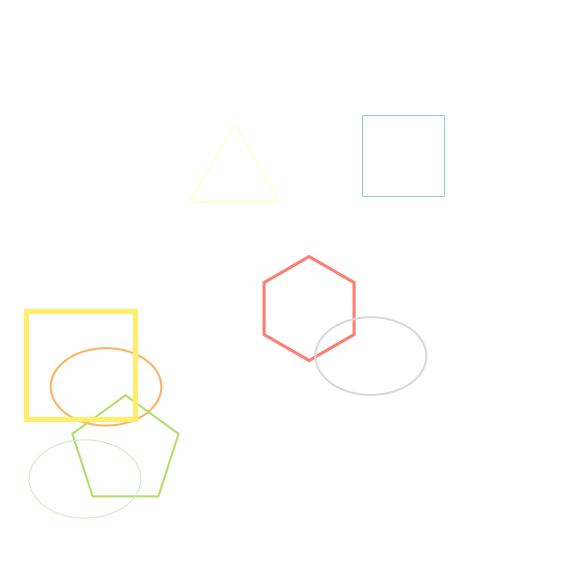[{"shape": "square", "thickness": 0.5, "radius": 0.35, "center": [0.698, 0.73]}, {"shape": "triangle", "thickness": 0.5, "radius": 0.45, "center": [0.406, 0.695]}, {"shape": "hexagon", "thickness": 1.5, "radius": 0.45, "center": [0.535, 0.465]}, {"shape": "oval", "thickness": 1, "radius": 0.48, "center": [0.184, 0.329]}, {"shape": "pentagon", "thickness": 1, "radius": 0.48, "center": [0.217, 0.218]}, {"shape": "oval", "thickness": 1, "radius": 0.48, "center": [0.642, 0.383]}, {"shape": "oval", "thickness": 0.5, "radius": 0.48, "center": [0.147, 0.17]}, {"shape": "square", "thickness": 2.5, "radius": 0.47, "center": [0.139, 0.368]}]